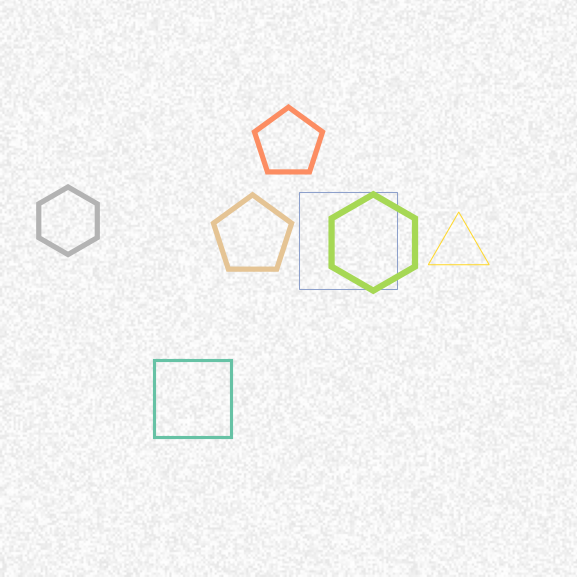[{"shape": "square", "thickness": 1.5, "radius": 0.33, "center": [0.333, 0.309]}, {"shape": "pentagon", "thickness": 2.5, "radius": 0.31, "center": [0.5, 0.752]}, {"shape": "square", "thickness": 0.5, "radius": 0.42, "center": [0.602, 0.583]}, {"shape": "hexagon", "thickness": 3, "radius": 0.42, "center": [0.646, 0.579]}, {"shape": "triangle", "thickness": 0.5, "radius": 0.3, "center": [0.794, 0.571]}, {"shape": "pentagon", "thickness": 2.5, "radius": 0.36, "center": [0.437, 0.591]}, {"shape": "hexagon", "thickness": 2.5, "radius": 0.29, "center": [0.118, 0.617]}]